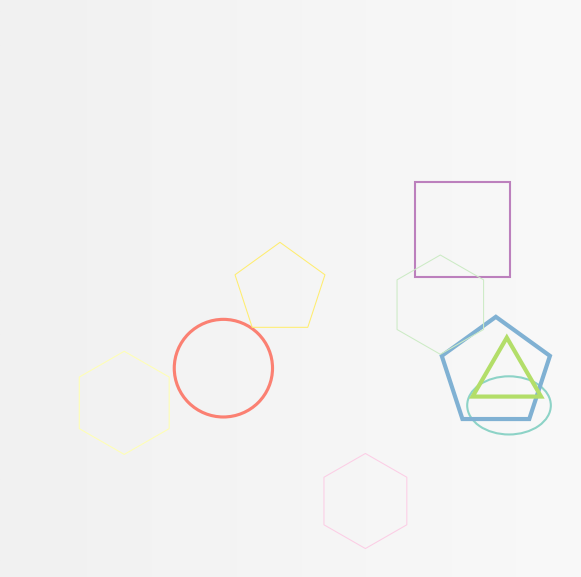[{"shape": "oval", "thickness": 1, "radius": 0.36, "center": [0.876, 0.297]}, {"shape": "hexagon", "thickness": 0.5, "radius": 0.45, "center": [0.214, 0.302]}, {"shape": "circle", "thickness": 1.5, "radius": 0.42, "center": [0.384, 0.362]}, {"shape": "pentagon", "thickness": 2, "radius": 0.49, "center": [0.853, 0.353]}, {"shape": "triangle", "thickness": 2, "radius": 0.34, "center": [0.872, 0.346]}, {"shape": "hexagon", "thickness": 0.5, "radius": 0.41, "center": [0.629, 0.132]}, {"shape": "square", "thickness": 1, "radius": 0.41, "center": [0.796, 0.601]}, {"shape": "hexagon", "thickness": 0.5, "radius": 0.43, "center": [0.758, 0.472]}, {"shape": "pentagon", "thickness": 0.5, "radius": 0.41, "center": [0.482, 0.498]}]